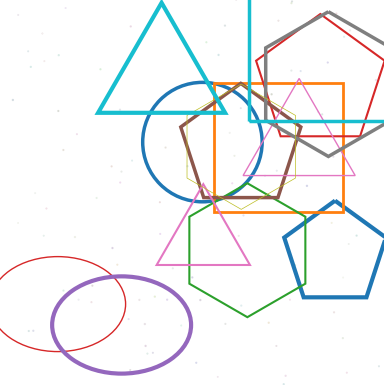[{"shape": "pentagon", "thickness": 3, "radius": 0.69, "center": [0.87, 0.34]}, {"shape": "circle", "thickness": 2.5, "radius": 0.78, "center": [0.526, 0.631]}, {"shape": "square", "thickness": 2, "radius": 0.84, "center": [0.723, 0.617]}, {"shape": "hexagon", "thickness": 1.5, "radius": 0.87, "center": [0.642, 0.35]}, {"shape": "oval", "thickness": 1, "radius": 0.88, "center": [0.15, 0.21]}, {"shape": "pentagon", "thickness": 1.5, "radius": 0.88, "center": [0.832, 0.788]}, {"shape": "oval", "thickness": 3, "radius": 0.9, "center": [0.316, 0.156]}, {"shape": "pentagon", "thickness": 2.5, "radius": 0.82, "center": [0.625, 0.619]}, {"shape": "triangle", "thickness": 1.5, "radius": 0.7, "center": [0.528, 0.382]}, {"shape": "triangle", "thickness": 1, "radius": 0.84, "center": [0.777, 0.628]}, {"shape": "hexagon", "thickness": 2.5, "radius": 0.94, "center": [0.853, 0.782]}, {"shape": "hexagon", "thickness": 0.5, "radius": 0.81, "center": [0.627, 0.619]}, {"shape": "square", "thickness": 2.5, "radius": 0.94, "center": [0.835, 0.874]}, {"shape": "triangle", "thickness": 3, "radius": 0.95, "center": [0.42, 0.802]}]